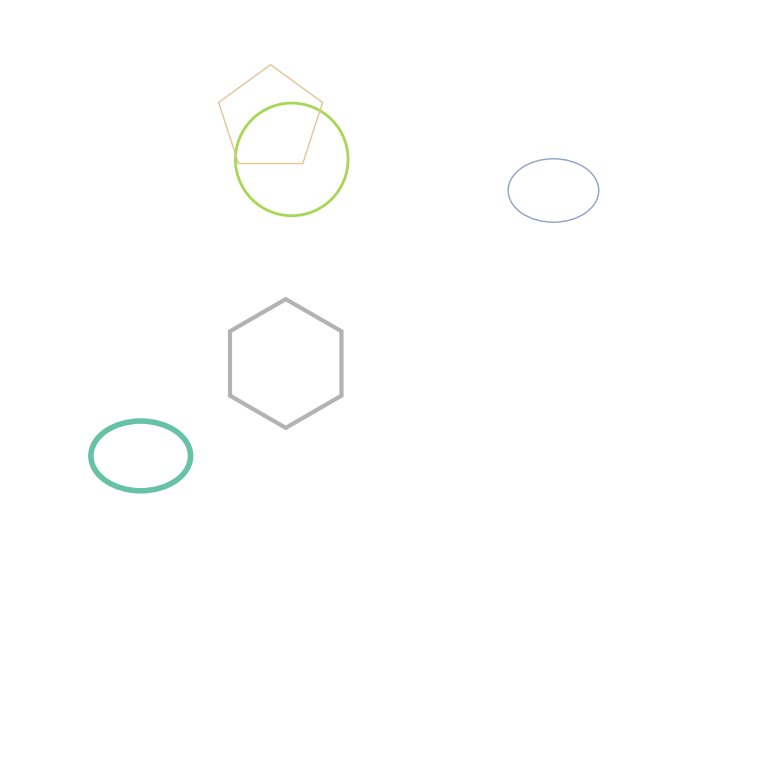[{"shape": "oval", "thickness": 2, "radius": 0.32, "center": [0.183, 0.408]}, {"shape": "oval", "thickness": 0.5, "radius": 0.29, "center": [0.719, 0.753]}, {"shape": "circle", "thickness": 1, "radius": 0.37, "center": [0.379, 0.793]}, {"shape": "pentagon", "thickness": 0.5, "radius": 0.35, "center": [0.351, 0.845]}, {"shape": "hexagon", "thickness": 1.5, "radius": 0.42, "center": [0.371, 0.528]}]